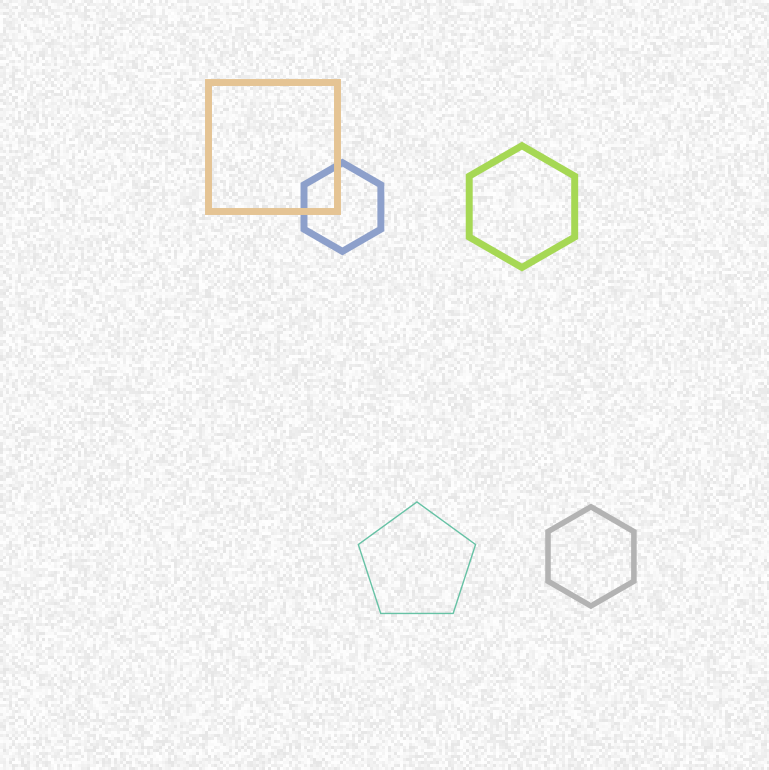[{"shape": "pentagon", "thickness": 0.5, "radius": 0.4, "center": [0.541, 0.268]}, {"shape": "hexagon", "thickness": 2.5, "radius": 0.29, "center": [0.445, 0.731]}, {"shape": "hexagon", "thickness": 2.5, "radius": 0.4, "center": [0.678, 0.732]}, {"shape": "square", "thickness": 2.5, "radius": 0.42, "center": [0.354, 0.81]}, {"shape": "hexagon", "thickness": 2, "radius": 0.32, "center": [0.767, 0.277]}]